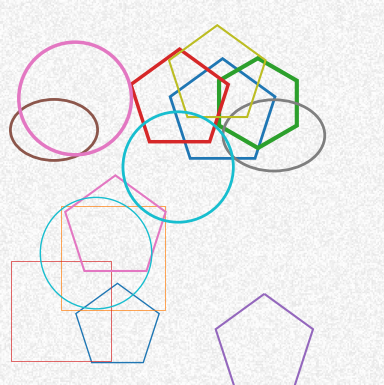[{"shape": "pentagon", "thickness": 2, "radius": 0.72, "center": [0.578, 0.705]}, {"shape": "pentagon", "thickness": 1, "radius": 0.57, "center": [0.305, 0.15]}, {"shape": "square", "thickness": 0.5, "radius": 0.67, "center": [0.294, 0.33]}, {"shape": "hexagon", "thickness": 3, "radius": 0.58, "center": [0.67, 0.732]}, {"shape": "pentagon", "thickness": 2.5, "radius": 0.66, "center": [0.466, 0.739]}, {"shape": "square", "thickness": 0.5, "radius": 0.65, "center": [0.159, 0.192]}, {"shape": "pentagon", "thickness": 1.5, "radius": 0.66, "center": [0.687, 0.104]}, {"shape": "oval", "thickness": 2, "radius": 0.57, "center": [0.14, 0.663]}, {"shape": "pentagon", "thickness": 1.5, "radius": 0.69, "center": [0.3, 0.407]}, {"shape": "circle", "thickness": 2.5, "radius": 0.73, "center": [0.195, 0.744]}, {"shape": "oval", "thickness": 2, "radius": 0.66, "center": [0.711, 0.648]}, {"shape": "pentagon", "thickness": 1.5, "radius": 0.66, "center": [0.564, 0.803]}, {"shape": "circle", "thickness": 1, "radius": 0.72, "center": [0.249, 0.343]}, {"shape": "circle", "thickness": 2, "radius": 0.72, "center": [0.463, 0.566]}]